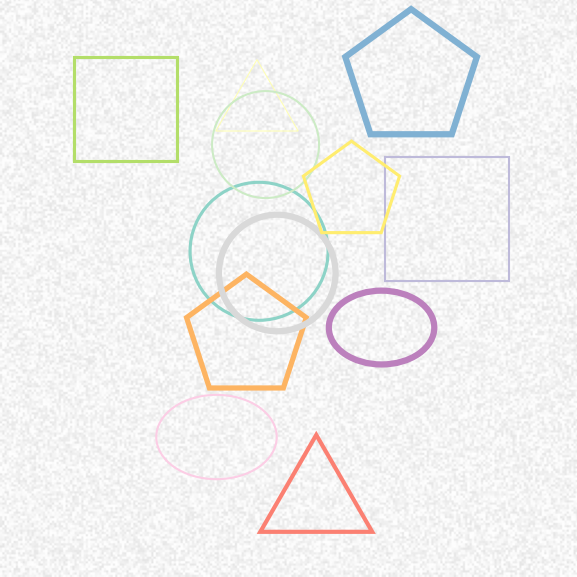[{"shape": "circle", "thickness": 1.5, "radius": 0.6, "center": [0.449, 0.564]}, {"shape": "triangle", "thickness": 0.5, "radius": 0.41, "center": [0.445, 0.813]}, {"shape": "square", "thickness": 1, "radius": 0.54, "center": [0.774, 0.62]}, {"shape": "triangle", "thickness": 2, "radius": 0.56, "center": [0.548, 0.134]}, {"shape": "pentagon", "thickness": 3, "radius": 0.6, "center": [0.712, 0.864]}, {"shape": "pentagon", "thickness": 2.5, "radius": 0.54, "center": [0.427, 0.415]}, {"shape": "square", "thickness": 1.5, "radius": 0.45, "center": [0.217, 0.81]}, {"shape": "oval", "thickness": 1, "radius": 0.52, "center": [0.375, 0.242]}, {"shape": "circle", "thickness": 3, "radius": 0.5, "center": [0.48, 0.526]}, {"shape": "oval", "thickness": 3, "radius": 0.46, "center": [0.661, 0.432]}, {"shape": "circle", "thickness": 1, "radius": 0.46, "center": [0.46, 0.749]}, {"shape": "pentagon", "thickness": 1.5, "radius": 0.44, "center": [0.609, 0.667]}]